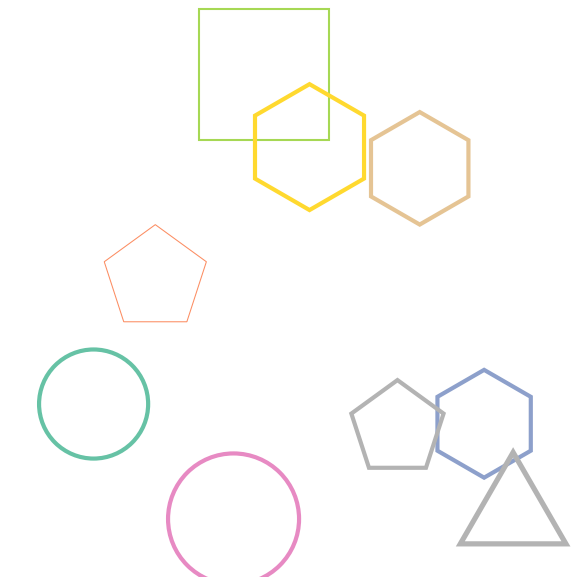[{"shape": "circle", "thickness": 2, "radius": 0.47, "center": [0.162, 0.3]}, {"shape": "pentagon", "thickness": 0.5, "radius": 0.46, "center": [0.269, 0.517]}, {"shape": "hexagon", "thickness": 2, "radius": 0.47, "center": [0.838, 0.265]}, {"shape": "circle", "thickness": 2, "radius": 0.57, "center": [0.404, 0.101]}, {"shape": "square", "thickness": 1, "radius": 0.56, "center": [0.458, 0.87]}, {"shape": "hexagon", "thickness": 2, "radius": 0.55, "center": [0.536, 0.744]}, {"shape": "hexagon", "thickness": 2, "radius": 0.49, "center": [0.727, 0.708]}, {"shape": "pentagon", "thickness": 2, "radius": 0.42, "center": [0.688, 0.257]}, {"shape": "triangle", "thickness": 2.5, "radius": 0.53, "center": [0.889, 0.11]}]